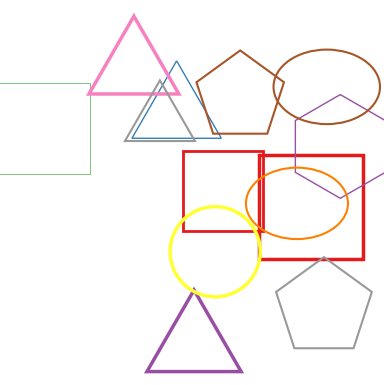[{"shape": "square", "thickness": 2.5, "radius": 0.68, "center": [0.809, 0.462]}, {"shape": "square", "thickness": 2, "radius": 0.52, "center": [0.578, 0.503]}, {"shape": "triangle", "thickness": 1, "radius": 0.67, "center": [0.459, 0.708]}, {"shape": "square", "thickness": 0.5, "radius": 0.59, "center": [0.115, 0.665]}, {"shape": "hexagon", "thickness": 1, "radius": 0.67, "center": [0.884, 0.62]}, {"shape": "triangle", "thickness": 2.5, "radius": 0.71, "center": [0.504, 0.105]}, {"shape": "oval", "thickness": 1.5, "radius": 0.66, "center": [0.771, 0.472]}, {"shape": "circle", "thickness": 2.5, "radius": 0.59, "center": [0.559, 0.346]}, {"shape": "pentagon", "thickness": 1.5, "radius": 0.6, "center": [0.624, 0.749]}, {"shape": "oval", "thickness": 1.5, "radius": 0.69, "center": [0.849, 0.774]}, {"shape": "triangle", "thickness": 2.5, "radius": 0.67, "center": [0.348, 0.823]}, {"shape": "triangle", "thickness": 1.5, "radius": 0.52, "center": [0.415, 0.686]}, {"shape": "pentagon", "thickness": 1.5, "radius": 0.65, "center": [0.841, 0.201]}]